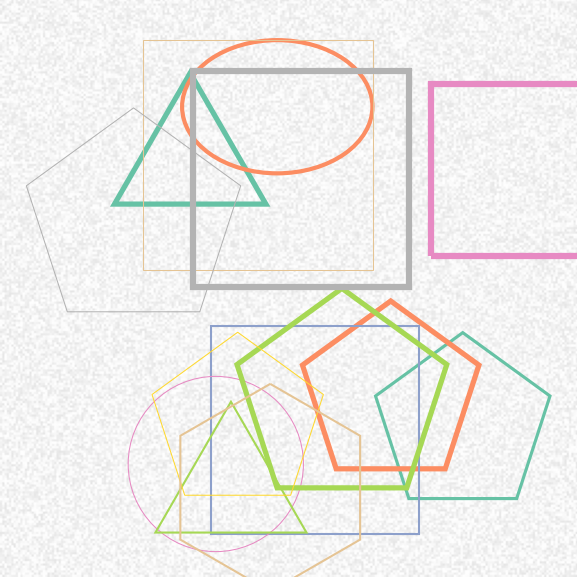[{"shape": "pentagon", "thickness": 1.5, "radius": 0.79, "center": [0.801, 0.264]}, {"shape": "triangle", "thickness": 2.5, "radius": 0.76, "center": [0.329, 0.721]}, {"shape": "oval", "thickness": 2, "radius": 0.82, "center": [0.48, 0.814]}, {"shape": "pentagon", "thickness": 2.5, "radius": 0.8, "center": [0.677, 0.317]}, {"shape": "square", "thickness": 1, "radius": 0.9, "center": [0.546, 0.255]}, {"shape": "square", "thickness": 3, "radius": 0.74, "center": [0.894, 0.706]}, {"shape": "circle", "thickness": 0.5, "radius": 0.76, "center": [0.374, 0.196]}, {"shape": "triangle", "thickness": 1, "radius": 0.75, "center": [0.4, 0.152]}, {"shape": "pentagon", "thickness": 2.5, "radius": 0.95, "center": [0.592, 0.309]}, {"shape": "pentagon", "thickness": 0.5, "radius": 0.78, "center": [0.412, 0.268]}, {"shape": "hexagon", "thickness": 1, "radius": 0.9, "center": [0.468, 0.155]}, {"shape": "square", "thickness": 0.5, "radius": 0.99, "center": [0.447, 0.731]}, {"shape": "pentagon", "thickness": 0.5, "radius": 0.98, "center": [0.231, 0.617]}, {"shape": "square", "thickness": 3, "radius": 0.94, "center": [0.521, 0.689]}]